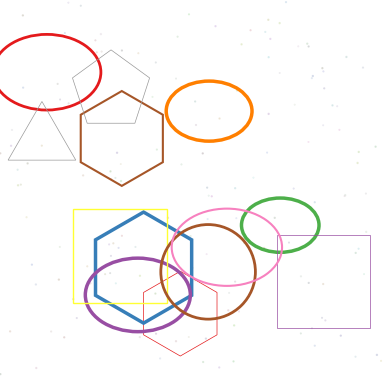[{"shape": "oval", "thickness": 2, "radius": 0.7, "center": [0.122, 0.812]}, {"shape": "hexagon", "thickness": 0.5, "radius": 0.55, "center": [0.468, 0.185]}, {"shape": "hexagon", "thickness": 2.5, "radius": 0.72, "center": [0.373, 0.305]}, {"shape": "oval", "thickness": 2.5, "radius": 0.5, "center": [0.728, 0.415]}, {"shape": "oval", "thickness": 2.5, "radius": 0.68, "center": [0.358, 0.234]}, {"shape": "square", "thickness": 0.5, "radius": 0.6, "center": [0.84, 0.269]}, {"shape": "oval", "thickness": 2.5, "radius": 0.56, "center": [0.543, 0.711]}, {"shape": "square", "thickness": 1, "radius": 0.61, "center": [0.311, 0.336]}, {"shape": "hexagon", "thickness": 1.5, "radius": 0.62, "center": [0.316, 0.64]}, {"shape": "circle", "thickness": 2, "radius": 0.61, "center": [0.541, 0.294]}, {"shape": "oval", "thickness": 1.5, "radius": 0.72, "center": [0.589, 0.358]}, {"shape": "pentagon", "thickness": 0.5, "radius": 0.53, "center": [0.288, 0.765]}, {"shape": "triangle", "thickness": 0.5, "radius": 0.51, "center": [0.109, 0.635]}]